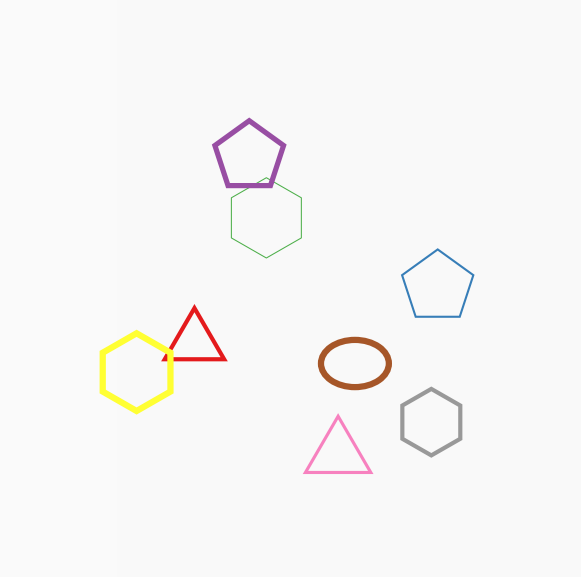[{"shape": "triangle", "thickness": 2, "radius": 0.3, "center": [0.335, 0.407]}, {"shape": "pentagon", "thickness": 1, "radius": 0.32, "center": [0.753, 0.503]}, {"shape": "hexagon", "thickness": 0.5, "radius": 0.35, "center": [0.458, 0.622]}, {"shape": "pentagon", "thickness": 2.5, "radius": 0.31, "center": [0.429, 0.728]}, {"shape": "hexagon", "thickness": 3, "radius": 0.34, "center": [0.235, 0.355]}, {"shape": "oval", "thickness": 3, "radius": 0.29, "center": [0.611, 0.37]}, {"shape": "triangle", "thickness": 1.5, "radius": 0.32, "center": [0.582, 0.213]}, {"shape": "hexagon", "thickness": 2, "radius": 0.29, "center": [0.742, 0.268]}]